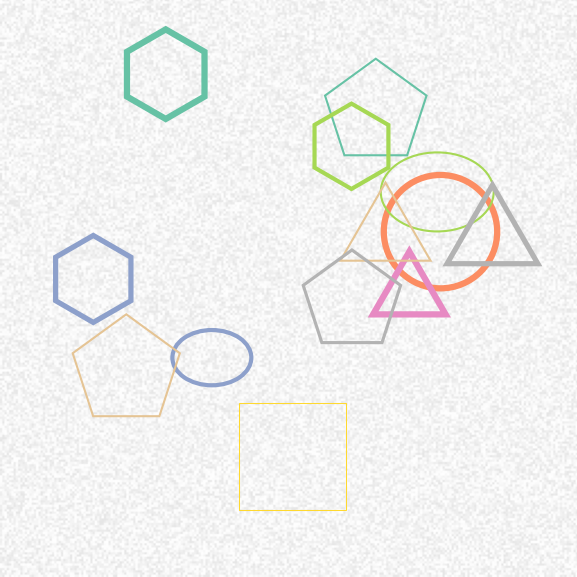[{"shape": "pentagon", "thickness": 1, "radius": 0.46, "center": [0.651, 0.805]}, {"shape": "hexagon", "thickness": 3, "radius": 0.39, "center": [0.287, 0.871]}, {"shape": "circle", "thickness": 3, "radius": 0.49, "center": [0.763, 0.598]}, {"shape": "hexagon", "thickness": 2.5, "radius": 0.38, "center": [0.162, 0.516]}, {"shape": "oval", "thickness": 2, "radius": 0.34, "center": [0.367, 0.38]}, {"shape": "triangle", "thickness": 3, "radius": 0.36, "center": [0.709, 0.491]}, {"shape": "hexagon", "thickness": 2, "radius": 0.37, "center": [0.609, 0.746]}, {"shape": "oval", "thickness": 1, "radius": 0.49, "center": [0.757, 0.667]}, {"shape": "square", "thickness": 0.5, "radius": 0.46, "center": [0.507, 0.208]}, {"shape": "pentagon", "thickness": 1, "radius": 0.49, "center": [0.219, 0.357]}, {"shape": "triangle", "thickness": 1, "radius": 0.45, "center": [0.667, 0.593]}, {"shape": "pentagon", "thickness": 1.5, "radius": 0.44, "center": [0.609, 0.478]}, {"shape": "triangle", "thickness": 2.5, "radius": 0.45, "center": [0.853, 0.588]}]